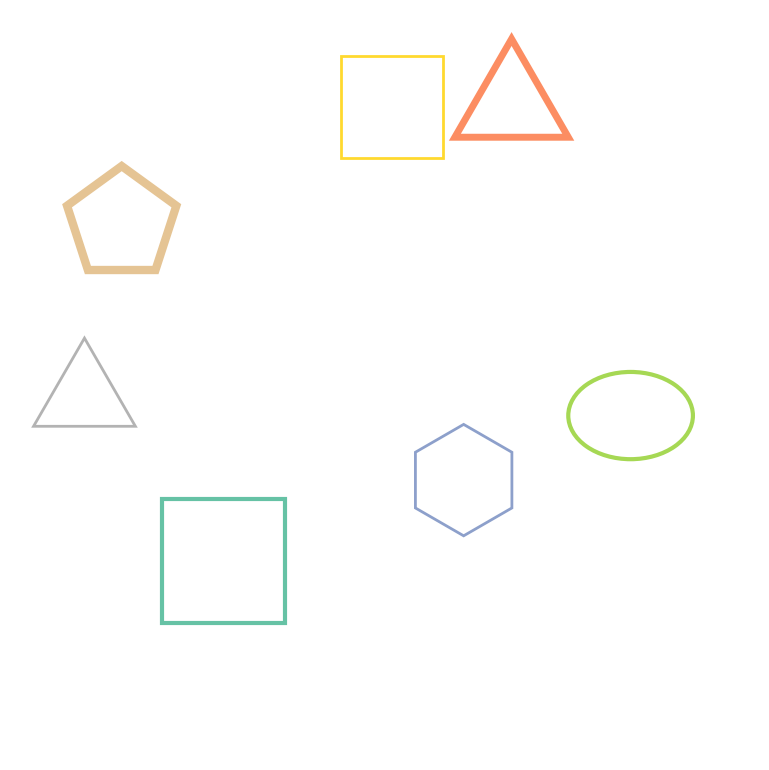[{"shape": "square", "thickness": 1.5, "radius": 0.4, "center": [0.29, 0.271]}, {"shape": "triangle", "thickness": 2.5, "radius": 0.43, "center": [0.664, 0.864]}, {"shape": "hexagon", "thickness": 1, "radius": 0.36, "center": [0.602, 0.376]}, {"shape": "oval", "thickness": 1.5, "radius": 0.4, "center": [0.819, 0.46]}, {"shape": "square", "thickness": 1, "radius": 0.33, "center": [0.509, 0.861]}, {"shape": "pentagon", "thickness": 3, "radius": 0.37, "center": [0.158, 0.71]}, {"shape": "triangle", "thickness": 1, "radius": 0.38, "center": [0.11, 0.485]}]